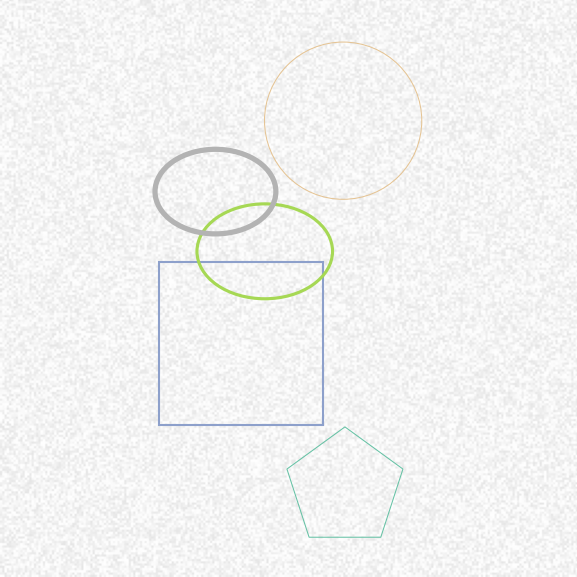[{"shape": "pentagon", "thickness": 0.5, "radius": 0.53, "center": [0.597, 0.154]}, {"shape": "square", "thickness": 1, "radius": 0.71, "center": [0.417, 0.405]}, {"shape": "oval", "thickness": 1.5, "radius": 0.59, "center": [0.458, 0.564]}, {"shape": "circle", "thickness": 0.5, "radius": 0.68, "center": [0.594, 0.79]}, {"shape": "oval", "thickness": 2.5, "radius": 0.52, "center": [0.373, 0.667]}]